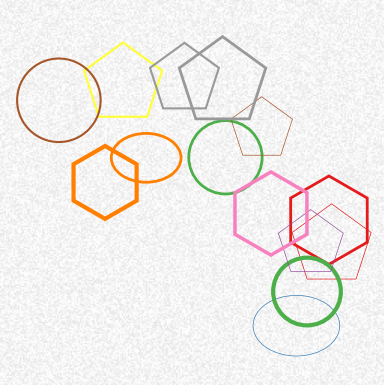[{"shape": "pentagon", "thickness": 0.5, "radius": 0.54, "center": [0.861, 0.363]}, {"shape": "hexagon", "thickness": 2, "radius": 0.57, "center": [0.854, 0.428]}, {"shape": "oval", "thickness": 0.5, "radius": 0.56, "center": [0.77, 0.154]}, {"shape": "circle", "thickness": 3, "radius": 0.44, "center": [0.797, 0.243]}, {"shape": "circle", "thickness": 2, "radius": 0.48, "center": [0.586, 0.591]}, {"shape": "pentagon", "thickness": 0.5, "radius": 0.44, "center": [0.807, 0.367]}, {"shape": "hexagon", "thickness": 3, "radius": 0.47, "center": [0.273, 0.526]}, {"shape": "oval", "thickness": 2, "radius": 0.45, "center": [0.38, 0.59]}, {"shape": "pentagon", "thickness": 1.5, "radius": 0.53, "center": [0.32, 0.783]}, {"shape": "circle", "thickness": 1.5, "radius": 0.54, "center": [0.153, 0.74]}, {"shape": "pentagon", "thickness": 0.5, "radius": 0.42, "center": [0.68, 0.665]}, {"shape": "hexagon", "thickness": 2.5, "radius": 0.54, "center": [0.704, 0.445]}, {"shape": "pentagon", "thickness": 2, "radius": 0.59, "center": [0.578, 0.787]}, {"shape": "pentagon", "thickness": 1.5, "radius": 0.47, "center": [0.479, 0.795]}]